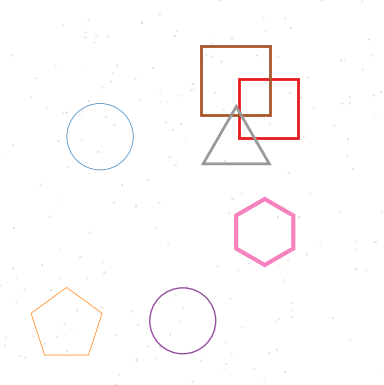[{"shape": "square", "thickness": 2, "radius": 0.38, "center": [0.698, 0.718]}, {"shape": "circle", "thickness": 0.5, "radius": 0.43, "center": [0.26, 0.645]}, {"shape": "circle", "thickness": 1, "radius": 0.43, "center": [0.475, 0.167]}, {"shape": "pentagon", "thickness": 0.5, "radius": 0.49, "center": [0.173, 0.156]}, {"shape": "square", "thickness": 2, "radius": 0.45, "center": [0.611, 0.792]}, {"shape": "hexagon", "thickness": 3, "radius": 0.43, "center": [0.688, 0.397]}, {"shape": "triangle", "thickness": 2, "radius": 0.5, "center": [0.614, 0.624]}]